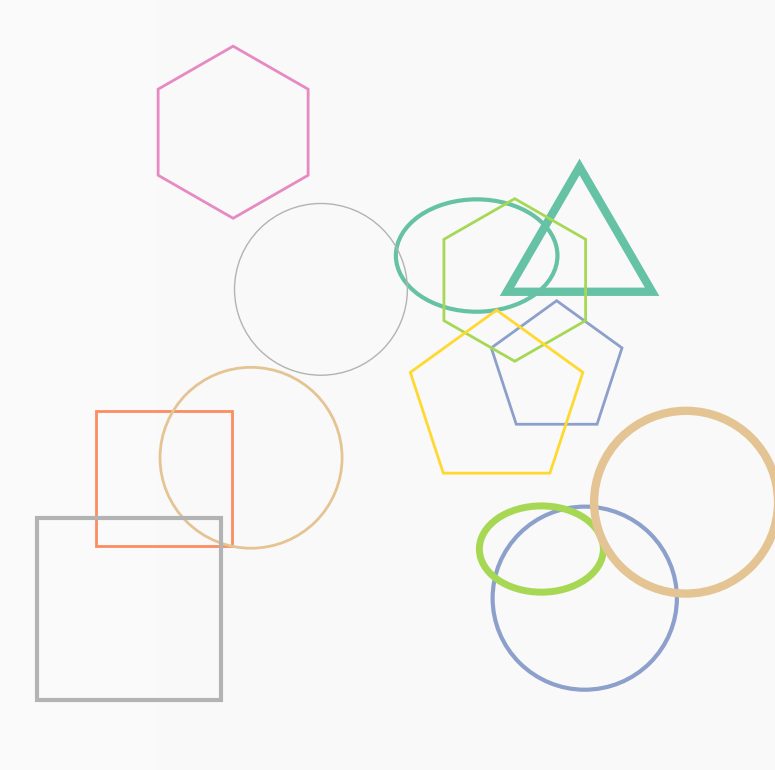[{"shape": "triangle", "thickness": 3, "radius": 0.54, "center": [0.748, 0.675]}, {"shape": "oval", "thickness": 1.5, "radius": 0.52, "center": [0.615, 0.668]}, {"shape": "square", "thickness": 1, "radius": 0.44, "center": [0.212, 0.379]}, {"shape": "circle", "thickness": 1.5, "radius": 0.59, "center": [0.755, 0.223]}, {"shape": "pentagon", "thickness": 1, "radius": 0.44, "center": [0.718, 0.521]}, {"shape": "hexagon", "thickness": 1, "radius": 0.56, "center": [0.301, 0.828]}, {"shape": "oval", "thickness": 2.5, "radius": 0.4, "center": [0.699, 0.287]}, {"shape": "hexagon", "thickness": 1, "radius": 0.53, "center": [0.664, 0.636]}, {"shape": "pentagon", "thickness": 1, "radius": 0.59, "center": [0.641, 0.48]}, {"shape": "circle", "thickness": 3, "radius": 0.59, "center": [0.885, 0.348]}, {"shape": "circle", "thickness": 1, "radius": 0.59, "center": [0.324, 0.405]}, {"shape": "square", "thickness": 1.5, "radius": 0.59, "center": [0.166, 0.209]}, {"shape": "circle", "thickness": 0.5, "radius": 0.56, "center": [0.414, 0.624]}]